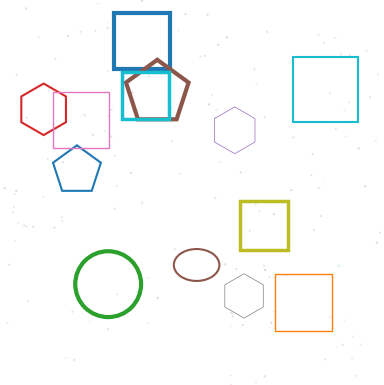[{"shape": "pentagon", "thickness": 1.5, "radius": 0.33, "center": [0.2, 0.557]}, {"shape": "square", "thickness": 3, "radius": 0.36, "center": [0.368, 0.893]}, {"shape": "square", "thickness": 1, "radius": 0.37, "center": [0.788, 0.213]}, {"shape": "circle", "thickness": 3, "radius": 0.43, "center": [0.281, 0.262]}, {"shape": "hexagon", "thickness": 1.5, "radius": 0.33, "center": [0.113, 0.716]}, {"shape": "hexagon", "thickness": 0.5, "radius": 0.3, "center": [0.61, 0.662]}, {"shape": "oval", "thickness": 1.5, "radius": 0.3, "center": [0.511, 0.312]}, {"shape": "pentagon", "thickness": 3, "radius": 0.43, "center": [0.409, 0.759]}, {"shape": "square", "thickness": 1, "radius": 0.36, "center": [0.21, 0.689]}, {"shape": "hexagon", "thickness": 0.5, "radius": 0.29, "center": [0.634, 0.231]}, {"shape": "square", "thickness": 2.5, "radius": 0.31, "center": [0.685, 0.414]}, {"shape": "square", "thickness": 1.5, "radius": 0.42, "center": [0.846, 0.767]}, {"shape": "square", "thickness": 2.5, "radius": 0.3, "center": [0.378, 0.753]}]